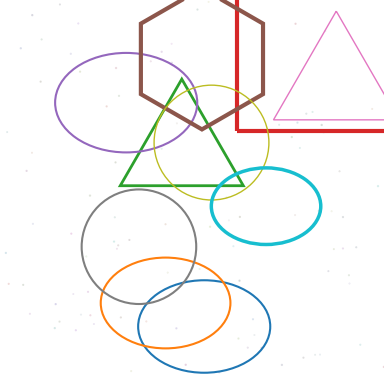[{"shape": "oval", "thickness": 1.5, "radius": 0.86, "center": [0.53, 0.152]}, {"shape": "oval", "thickness": 1.5, "radius": 0.84, "center": [0.43, 0.213]}, {"shape": "triangle", "thickness": 2, "radius": 0.92, "center": [0.472, 0.61]}, {"shape": "square", "thickness": 3, "radius": 0.98, "center": [0.812, 0.855]}, {"shape": "oval", "thickness": 1.5, "radius": 0.92, "center": [0.328, 0.733]}, {"shape": "hexagon", "thickness": 3, "radius": 0.92, "center": [0.525, 0.847]}, {"shape": "triangle", "thickness": 1, "radius": 0.94, "center": [0.873, 0.783]}, {"shape": "circle", "thickness": 1.5, "radius": 0.74, "center": [0.361, 0.359]}, {"shape": "circle", "thickness": 1, "radius": 0.75, "center": [0.549, 0.63]}, {"shape": "oval", "thickness": 2.5, "radius": 0.71, "center": [0.691, 0.464]}]